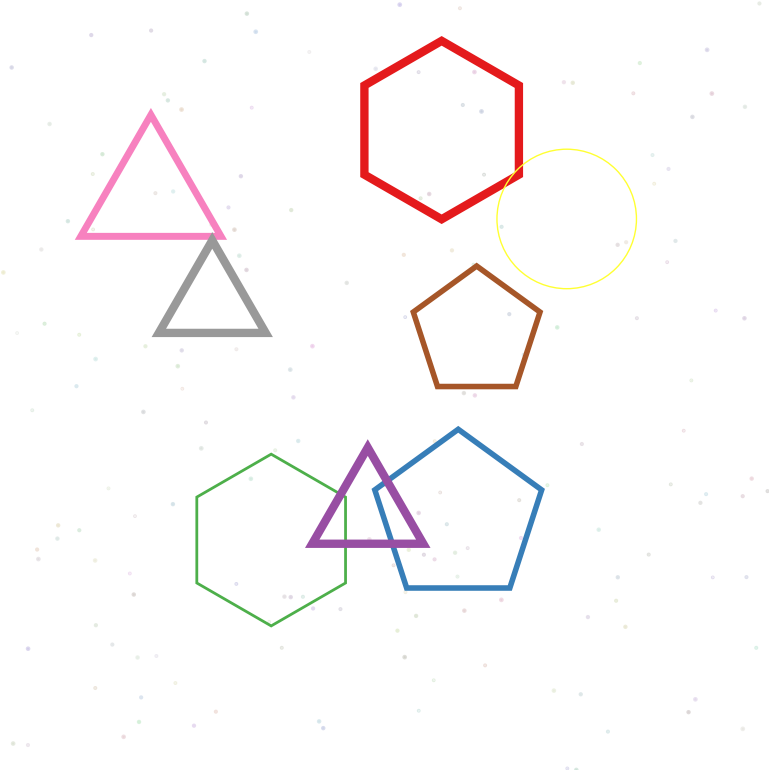[{"shape": "hexagon", "thickness": 3, "radius": 0.58, "center": [0.574, 0.831]}, {"shape": "pentagon", "thickness": 2, "radius": 0.57, "center": [0.595, 0.329]}, {"shape": "hexagon", "thickness": 1, "radius": 0.56, "center": [0.352, 0.299]}, {"shape": "triangle", "thickness": 3, "radius": 0.42, "center": [0.478, 0.335]}, {"shape": "circle", "thickness": 0.5, "radius": 0.45, "center": [0.736, 0.716]}, {"shape": "pentagon", "thickness": 2, "radius": 0.43, "center": [0.619, 0.568]}, {"shape": "triangle", "thickness": 2.5, "radius": 0.53, "center": [0.196, 0.746]}, {"shape": "triangle", "thickness": 3, "radius": 0.4, "center": [0.276, 0.608]}]